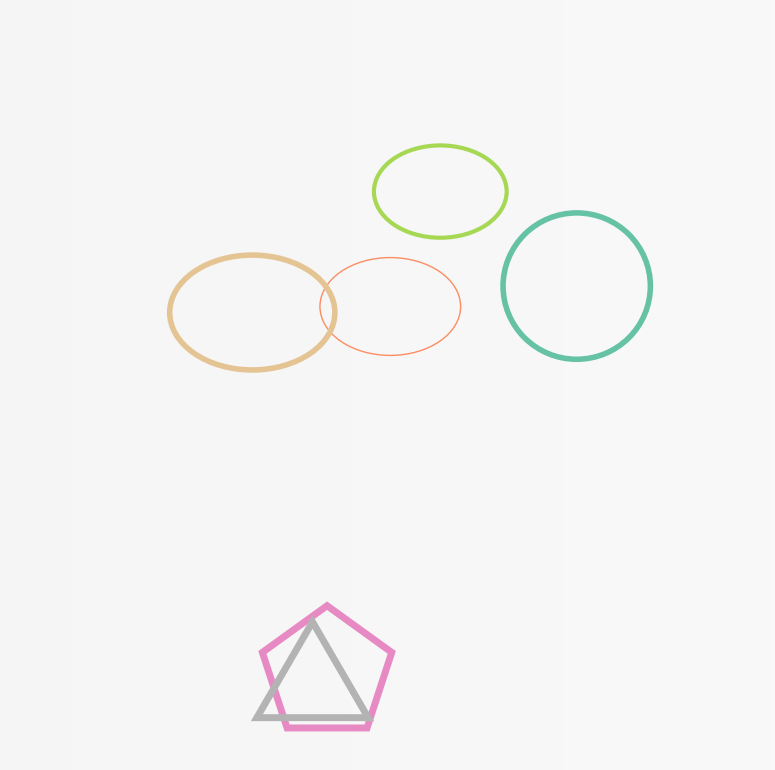[{"shape": "circle", "thickness": 2, "radius": 0.48, "center": [0.744, 0.628]}, {"shape": "oval", "thickness": 0.5, "radius": 0.45, "center": [0.504, 0.602]}, {"shape": "pentagon", "thickness": 2.5, "radius": 0.44, "center": [0.422, 0.126]}, {"shape": "oval", "thickness": 1.5, "radius": 0.43, "center": [0.568, 0.751]}, {"shape": "oval", "thickness": 2, "radius": 0.53, "center": [0.326, 0.594]}, {"shape": "triangle", "thickness": 2.5, "radius": 0.41, "center": [0.403, 0.109]}]